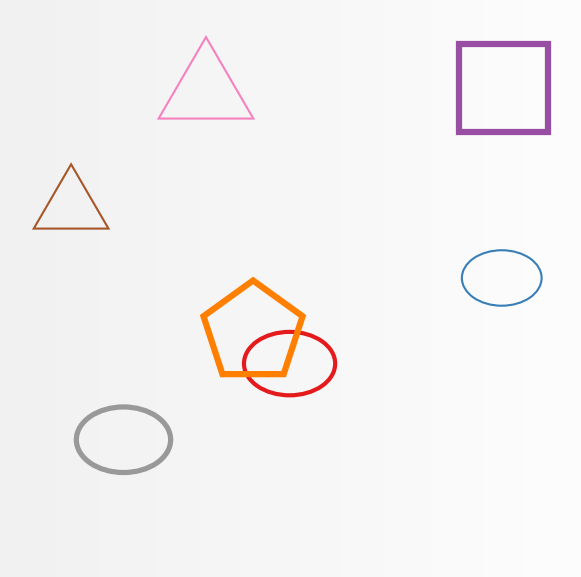[{"shape": "oval", "thickness": 2, "radius": 0.39, "center": [0.498, 0.37]}, {"shape": "oval", "thickness": 1, "radius": 0.34, "center": [0.863, 0.518]}, {"shape": "square", "thickness": 3, "radius": 0.38, "center": [0.866, 0.846]}, {"shape": "pentagon", "thickness": 3, "radius": 0.45, "center": [0.435, 0.424]}, {"shape": "triangle", "thickness": 1, "radius": 0.37, "center": [0.122, 0.64]}, {"shape": "triangle", "thickness": 1, "radius": 0.47, "center": [0.354, 0.841]}, {"shape": "oval", "thickness": 2.5, "radius": 0.41, "center": [0.212, 0.238]}]